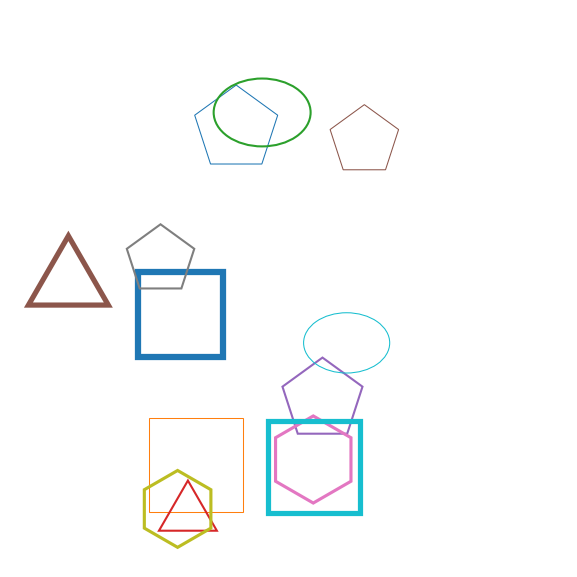[{"shape": "square", "thickness": 3, "radius": 0.37, "center": [0.313, 0.455]}, {"shape": "pentagon", "thickness": 0.5, "radius": 0.38, "center": [0.409, 0.776]}, {"shape": "square", "thickness": 0.5, "radius": 0.41, "center": [0.339, 0.194]}, {"shape": "oval", "thickness": 1, "radius": 0.42, "center": [0.454, 0.804]}, {"shape": "triangle", "thickness": 1, "radius": 0.29, "center": [0.325, 0.109]}, {"shape": "pentagon", "thickness": 1, "radius": 0.36, "center": [0.558, 0.307]}, {"shape": "pentagon", "thickness": 0.5, "radius": 0.31, "center": [0.631, 0.756]}, {"shape": "triangle", "thickness": 2.5, "radius": 0.4, "center": [0.118, 0.511]}, {"shape": "hexagon", "thickness": 1.5, "radius": 0.38, "center": [0.542, 0.203]}, {"shape": "pentagon", "thickness": 1, "radius": 0.31, "center": [0.278, 0.549]}, {"shape": "hexagon", "thickness": 1.5, "radius": 0.33, "center": [0.308, 0.118]}, {"shape": "oval", "thickness": 0.5, "radius": 0.37, "center": [0.6, 0.405]}, {"shape": "square", "thickness": 2.5, "radius": 0.4, "center": [0.543, 0.191]}]